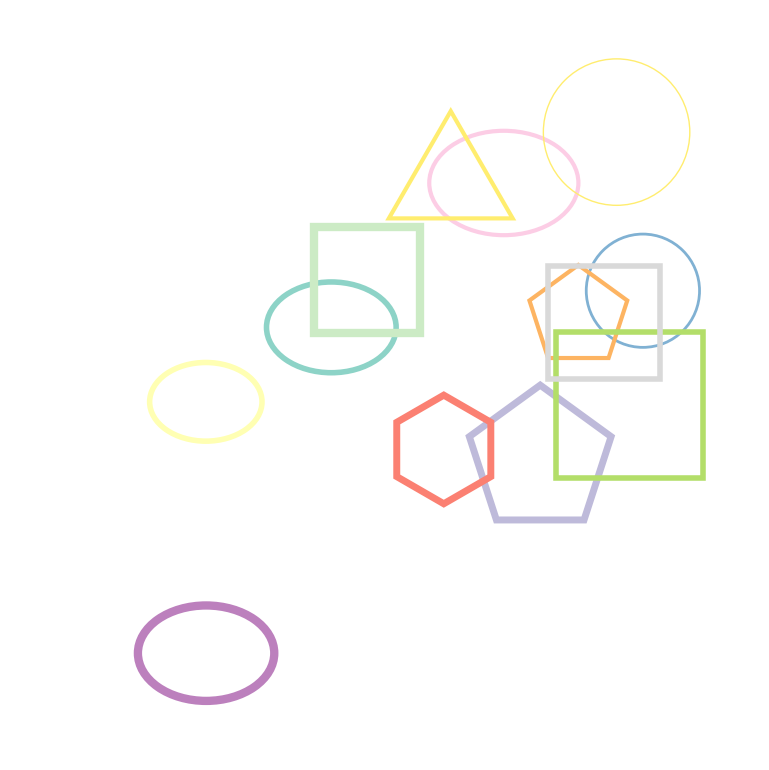[{"shape": "oval", "thickness": 2, "radius": 0.42, "center": [0.43, 0.575]}, {"shape": "oval", "thickness": 2, "radius": 0.36, "center": [0.267, 0.478]}, {"shape": "pentagon", "thickness": 2.5, "radius": 0.48, "center": [0.702, 0.403]}, {"shape": "hexagon", "thickness": 2.5, "radius": 0.35, "center": [0.576, 0.416]}, {"shape": "circle", "thickness": 1, "radius": 0.37, "center": [0.835, 0.622]}, {"shape": "pentagon", "thickness": 1.5, "radius": 0.33, "center": [0.751, 0.589]}, {"shape": "square", "thickness": 2, "radius": 0.47, "center": [0.817, 0.474]}, {"shape": "oval", "thickness": 1.5, "radius": 0.48, "center": [0.654, 0.762]}, {"shape": "square", "thickness": 2, "radius": 0.37, "center": [0.785, 0.581]}, {"shape": "oval", "thickness": 3, "radius": 0.44, "center": [0.268, 0.152]}, {"shape": "square", "thickness": 3, "radius": 0.34, "center": [0.477, 0.637]}, {"shape": "circle", "thickness": 0.5, "radius": 0.48, "center": [0.801, 0.828]}, {"shape": "triangle", "thickness": 1.5, "radius": 0.46, "center": [0.585, 0.763]}]